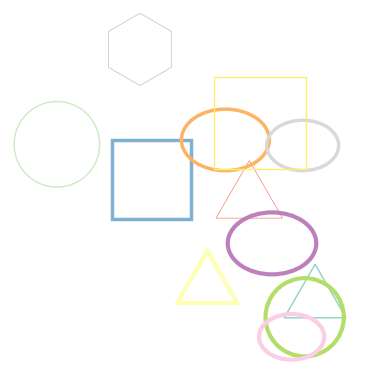[{"shape": "triangle", "thickness": 1, "radius": 0.46, "center": [0.818, 0.221]}, {"shape": "triangle", "thickness": 3, "radius": 0.45, "center": [0.538, 0.258]}, {"shape": "hexagon", "thickness": 0.5, "radius": 0.47, "center": [0.364, 0.872]}, {"shape": "triangle", "thickness": 0.5, "radius": 0.5, "center": [0.647, 0.483]}, {"shape": "square", "thickness": 2.5, "radius": 0.51, "center": [0.393, 0.534]}, {"shape": "oval", "thickness": 2.5, "radius": 0.57, "center": [0.585, 0.637]}, {"shape": "circle", "thickness": 3, "radius": 0.51, "center": [0.791, 0.176]}, {"shape": "oval", "thickness": 3, "radius": 0.42, "center": [0.757, 0.125]}, {"shape": "oval", "thickness": 2.5, "radius": 0.47, "center": [0.786, 0.622]}, {"shape": "oval", "thickness": 3, "radius": 0.57, "center": [0.706, 0.368]}, {"shape": "circle", "thickness": 1, "radius": 0.56, "center": [0.148, 0.625]}, {"shape": "square", "thickness": 1, "radius": 0.6, "center": [0.675, 0.68]}]